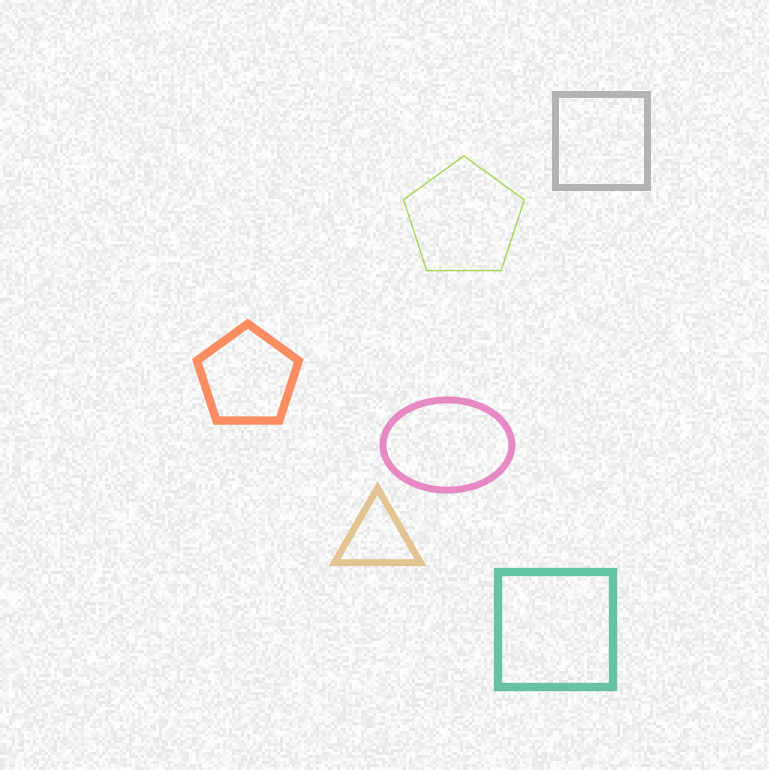[{"shape": "square", "thickness": 3, "radius": 0.37, "center": [0.721, 0.183]}, {"shape": "pentagon", "thickness": 3, "radius": 0.35, "center": [0.322, 0.51]}, {"shape": "oval", "thickness": 2.5, "radius": 0.42, "center": [0.581, 0.422]}, {"shape": "pentagon", "thickness": 0.5, "radius": 0.41, "center": [0.602, 0.715]}, {"shape": "triangle", "thickness": 2.5, "radius": 0.32, "center": [0.49, 0.302]}, {"shape": "square", "thickness": 2.5, "radius": 0.3, "center": [0.78, 0.818]}]